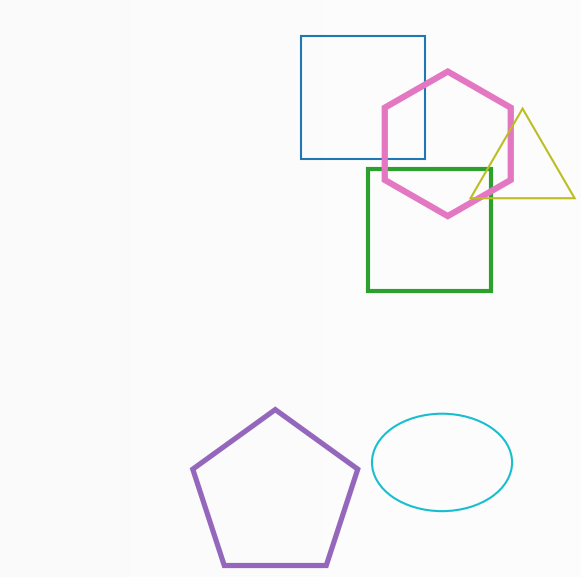[{"shape": "square", "thickness": 1, "radius": 0.53, "center": [0.625, 0.83]}, {"shape": "square", "thickness": 2, "radius": 0.53, "center": [0.74, 0.601]}, {"shape": "pentagon", "thickness": 2.5, "radius": 0.75, "center": [0.474, 0.141]}, {"shape": "hexagon", "thickness": 3, "radius": 0.63, "center": [0.77, 0.75]}, {"shape": "triangle", "thickness": 1, "radius": 0.52, "center": [0.899, 0.708]}, {"shape": "oval", "thickness": 1, "radius": 0.6, "center": [0.76, 0.198]}]